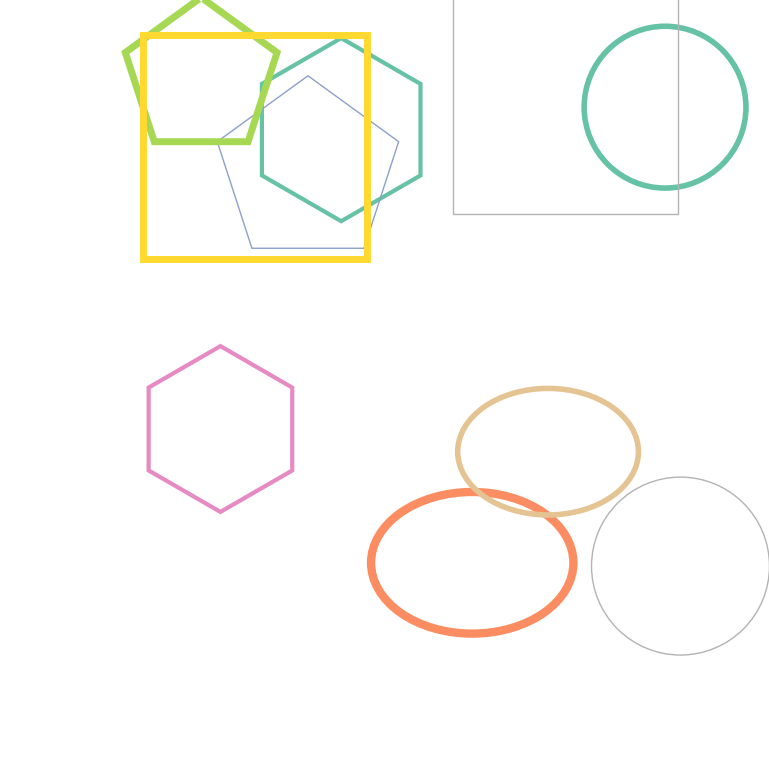[{"shape": "circle", "thickness": 2, "radius": 0.53, "center": [0.864, 0.861]}, {"shape": "hexagon", "thickness": 1.5, "radius": 0.59, "center": [0.443, 0.832]}, {"shape": "oval", "thickness": 3, "radius": 0.66, "center": [0.613, 0.269]}, {"shape": "pentagon", "thickness": 0.5, "radius": 0.62, "center": [0.4, 0.778]}, {"shape": "hexagon", "thickness": 1.5, "radius": 0.54, "center": [0.286, 0.443]}, {"shape": "pentagon", "thickness": 2.5, "radius": 0.52, "center": [0.261, 0.9]}, {"shape": "square", "thickness": 2.5, "radius": 0.73, "center": [0.331, 0.809]}, {"shape": "oval", "thickness": 2, "radius": 0.59, "center": [0.712, 0.413]}, {"shape": "circle", "thickness": 0.5, "radius": 0.58, "center": [0.884, 0.265]}, {"shape": "square", "thickness": 0.5, "radius": 0.73, "center": [0.735, 0.869]}]